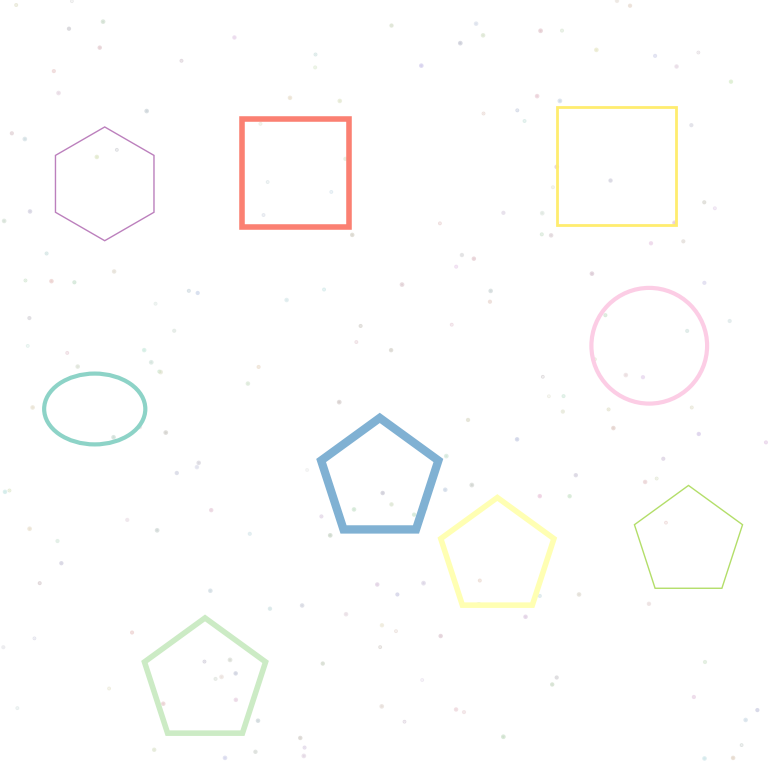[{"shape": "oval", "thickness": 1.5, "radius": 0.33, "center": [0.123, 0.469]}, {"shape": "pentagon", "thickness": 2, "radius": 0.39, "center": [0.646, 0.277]}, {"shape": "square", "thickness": 2, "radius": 0.35, "center": [0.384, 0.775]}, {"shape": "pentagon", "thickness": 3, "radius": 0.4, "center": [0.493, 0.377]}, {"shape": "pentagon", "thickness": 0.5, "radius": 0.37, "center": [0.894, 0.296]}, {"shape": "circle", "thickness": 1.5, "radius": 0.38, "center": [0.843, 0.551]}, {"shape": "hexagon", "thickness": 0.5, "radius": 0.37, "center": [0.136, 0.761]}, {"shape": "pentagon", "thickness": 2, "radius": 0.41, "center": [0.266, 0.115]}, {"shape": "square", "thickness": 1, "radius": 0.39, "center": [0.8, 0.784]}]